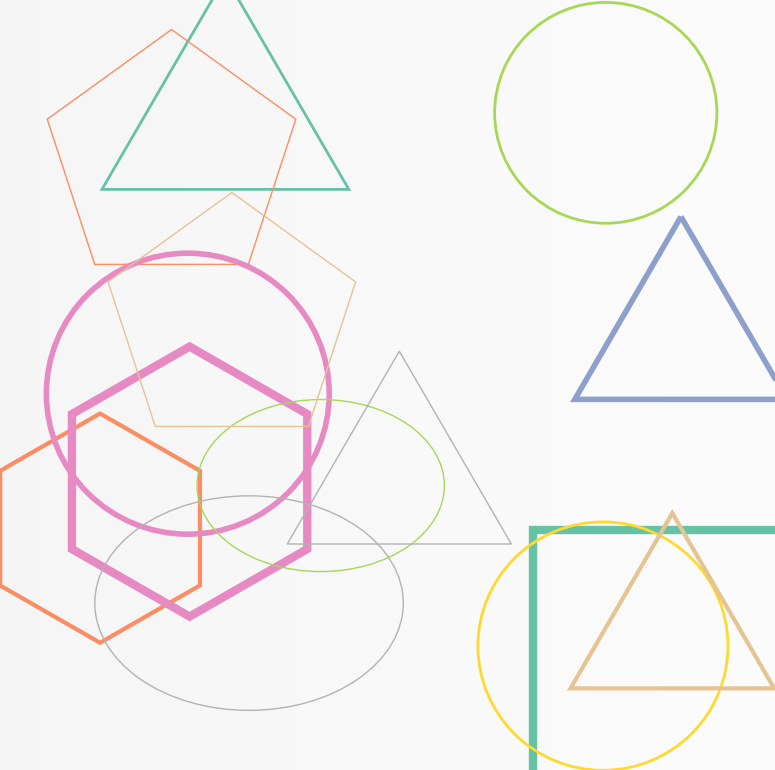[{"shape": "triangle", "thickness": 1, "radius": 0.92, "center": [0.291, 0.846]}, {"shape": "square", "thickness": 3, "radius": 0.9, "center": [0.868, 0.132]}, {"shape": "pentagon", "thickness": 0.5, "radius": 0.84, "center": [0.221, 0.793]}, {"shape": "hexagon", "thickness": 1.5, "radius": 0.74, "center": [0.129, 0.314]}, {"shape": "triangle", "thickness": 2, "radius": 0.79, "center": [0.879, 0.56]}, {"shape": "hexagon", "thickness": 3, "radius": 0.88, "center": [0.245, 0.375]}, {"shape": "circle", "thickness": 2, "radius": 0.91, "center": [0.242, 0.489]}, {"shape": "oval", "thickness": 0.5, "radius": 0.8, "center": [0.414, 0.369]}, {"shape": "circle", "thickness": 1, "radius": 0.72, "center": [0.782, 0.853]}, {"shape": "circle", "thickness": 1, "radius": 0.81, "center": [0.778, 0.161]}, {"shape": "triangle", "thickness": 1.5, "radius": 0.76, "center": [0.868, 0.182]}, {"shape": "pentagon", "thickness": 0.5, "radius": 0.84, "center": [0.299, 0.582]}, {"shape": "triangle", "thickness": 0.5, "radius": 0.83, "center": [0.515, 0.377]}, {"shape": "oval", "thickness": 0.5, "radius": 1.0, "center": [0.321, 0.217]}]